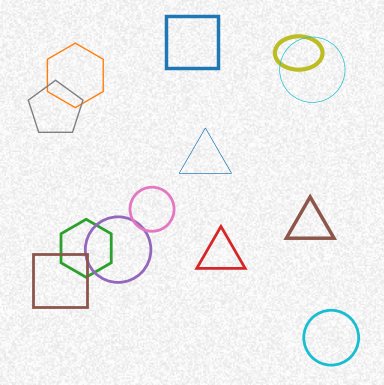[{"shape": "triangle", "thickness": 0.5, "radius": 0.39, "center": [0.533, 0.589]}, {"shape": "square", "thickness": 2.5, "radius": 0.33, "center": [0.499, 0.891]}, {"shape": "hexagon", "thickness": 1, "radius": 0.42, "center": [0.196, 0.804]}, {"shape": "hexagon", "thickness": 2, "radius": 0.38, "center": [0.224, 0.355]}, {"shape": "triangle", "thickness": 2, "radius": 0.36, "center": [0.574, 0.339]}, {"shape": "circle", "thickness": 2, "radius": 0.43, "center": [0.307, 0.352]}, {"shape": "triangle", "thickness": 2.5, "radius": 0.36, "center": [0.806, 0.417]}, {"shape": "square", "thickness": 2, "radius": 0.35, "center": [0.155, 0.271]}, {"shape": "circle", "thickness": 2, "radius": 0.29, "center": [0.395, 0.457]}, {"shape": "pentagon", "thickness": 1, "radius": 0.37, "center": [0.144, 0.717]}, {"shape": "oval", "thickness": 3, "radius": 0.31, "center": [0.776, 0.862]}, {"shape": "circle", "thickness": 2, "radius": 0.36, "center": [0.86, 0.123]}, {"shape": "circle", "thickness": 0.5, "radius": 0.42, "center": [0.811, 0.819]}]